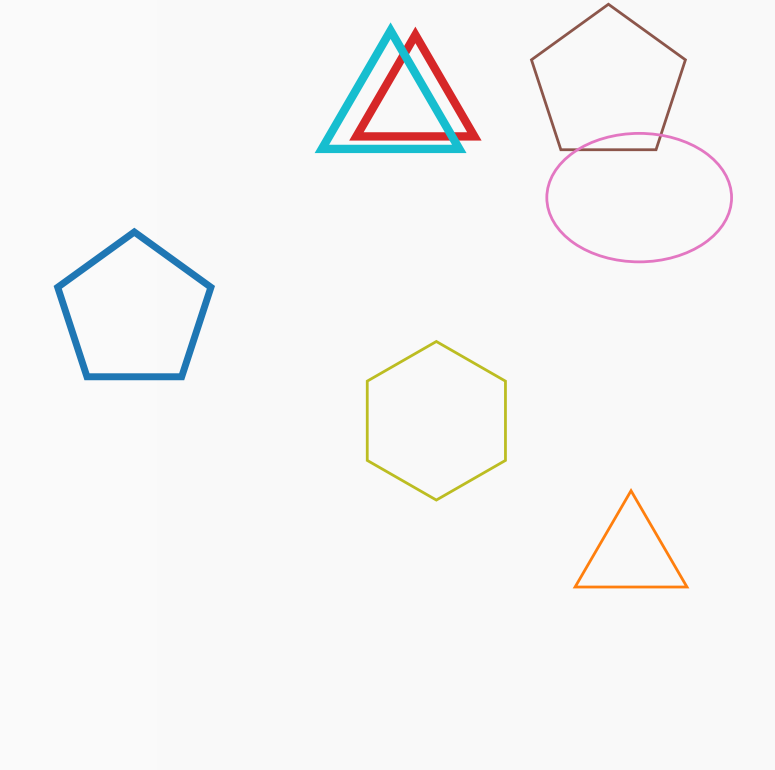[{"shape": "pentagon", "thickness": 2.5, "radius": 0.52, "center": [0.173, 0.595]}, {"shape": "triangle", "thickness": 1, "radius": 0.42, "center": [0.814, 0.279]}, {"shape": "triangle", "thickness": 3, "radius": 0.44, "center": [0.536, 0.867]}, {"shape": "pentagon", "thickness": 1, "radius": 0.52, "center": [0.785, 0.89]}, {"shape": "oval", "thickness": 1, "radius": 0.6, "center": [0.825, 0.743]}, {"shape": "hexagon", "thickness": 1, "radius": 0.51, "center": [0.563, 0.454]}, {"shape": "triangle", "thickness": 3, "radius": 0.51, "center": [0.504, 0.858]}]